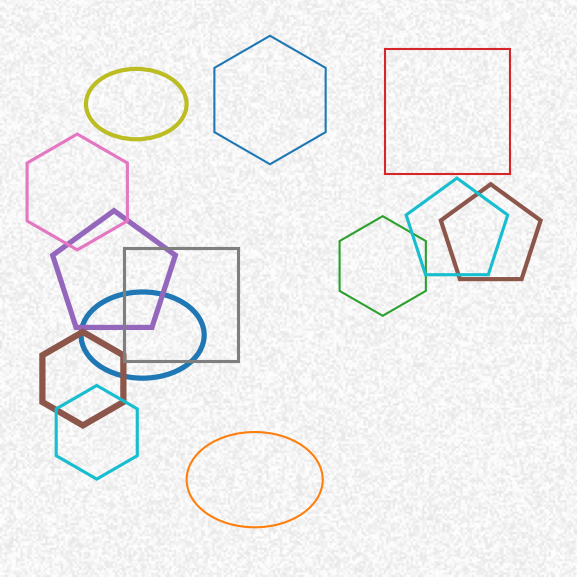[{"shape": "oval", "thickness": 2.5, "radius": 0.53, "center": [0.247, 0.419]}, {"shape": "hexagon", "thickness": 1, "radius": 0.56, "center": [0.468, 0.826]}, {"shape": "oval", "thickness": 1, "radius": 0.59, "center": [0.441, 0.169]}, {"shape": "hexagon", "thickness": 1, "radius": 0.43, "center": [0.663, 0.539]}, {"shape": "square", "thickness": 1, "radius": 0.54, "center": [0.775, 0.806]}, {"shape": "pentagon", "thickness": 2.5, "radius": 0.56, "center": [0.197, 0.523]}, {"shape": "pentagon", "thickness": 2, "radius": 0.45, "center": [0.85, 0.589]}, {"shape": "hexagon", "thickness": 3, "radius": 0.4, "center": [0.144, 0.343]}, {"shape": "hexagon", "thickness": 1.5, "radius": 0.5, "center": [0.134, 0.667]}, {"shape": "square", "thickness": 1.5, "radius": 0.49, "center": [0.314, 0.471]}, {"shape": "oval", "thickness": 2, "radius": 0.44, "center": [0.236, 0.819]}, {"shape": "hexagon", "thickness": 1.5, "radius": 0.41, "center": [0.168, 0.251]}, {"shape": "pentagon", "thickness": 1.5, "radius": 0.46, "center": [0.791, 0.598]}]